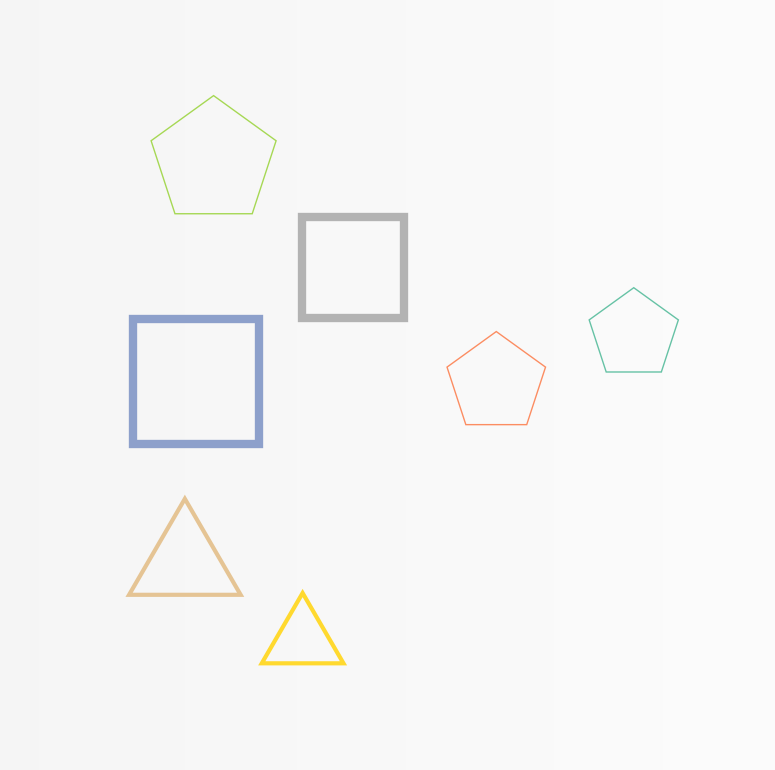[{"shape": "pentagon", "thickness": 0.5, "radius": 0.3, "center": [0.818, 0.566]}, {"shape": "pentagon", "thickness": 0.5, "radius": 0.33, "center": [0.64, 0.503]}, {"shape": "square", "thickness": 3, "radius": 0.41, "center": [0.253, 0.505]}, {"shape": "pentagon", "thickness": 0.5, "radius": 0.42, "center": [0.276, 0.791]}, {"shape": "triangle", "thickness": 1.5, "radius": 0.3, "center": [0.39, 0.169]}, {"shape": "triangle", "thickness": 1.5, "radius": 0.42, "center": [0.239, 0.269]}, {"shape": "square", "thickness": 3, "radius": 0.33, "center": [0.455, 0.653]}]